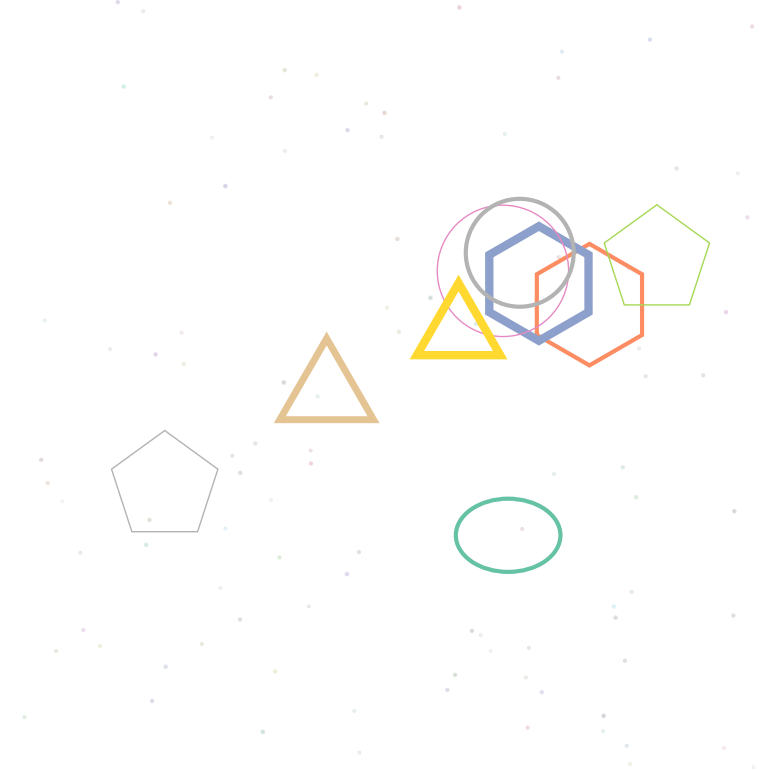[{"shape": "oval", "thickness": 1.5, "radius": 0.34, "center": [0.66, 0.305]}, {"shape": "hexagon", "thickness": 1.5, "radius": 0.39, "center": [0.766, 0.604]}, {"shape": "hexagon", "thickness": 3, "radius": 0.37, "center": [0.7, 0.632]}, {"shape": "circle", "thickness": 0.5, "radius": 0.43, "center": [0.653, 0.648]}, {"shape": "pentagon", "thickness": 0.5, "radius": 0.36, "center": [0.853, 0.662]}, {"shape": "triangle", "thickness": 3, "radius": 0.31, "center": [0.596, 0.57]}, {"shape": "triangle", "thickness": 2.5, "radius": 0.35, "center": [0.424, 0.49]}, {"shape": "pentagon", "thickness": 0.5, "radius": 0.36, "center": [0.214, 0.368]}, {"shape": "circle", "thickness": 1.5, "radius": 0.35, "center": [0.675, 0.672]}]